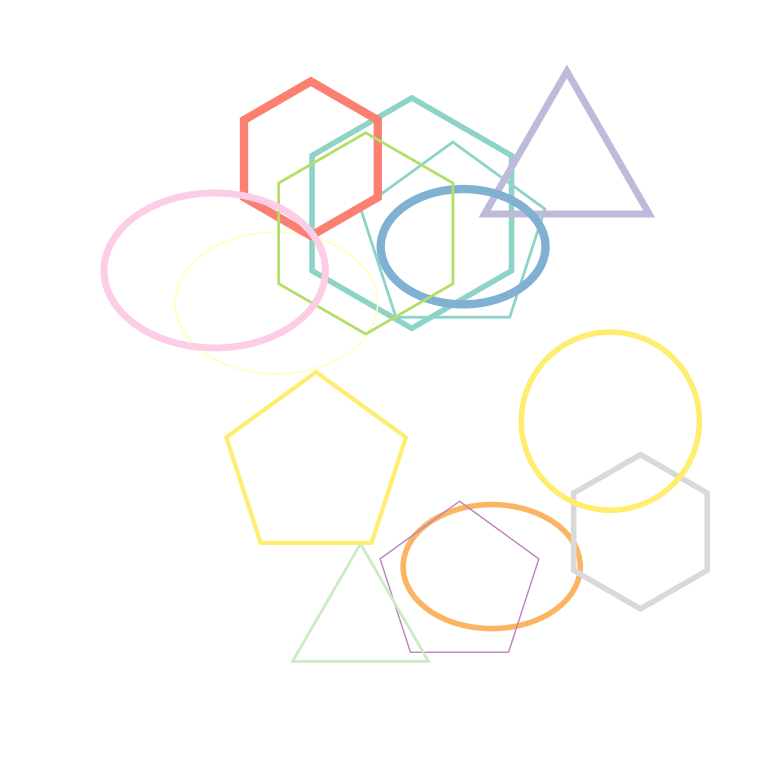[{"shape": "pentagon", "thickness": 1, "radius": 0.63, "center": [0.588, 0.69]}, {"shape": "hexagon", "thickness": 2, "radius": 0.75, "center": [0.535, 0.723]}, {"shape": "oval", "thickness": 0.5, "radius": 0.66, "center": [0.359, 0.607]}, {"shape": "triangle", "thickness": 2.5, "radius": 0.62, "center": [0.736, 0.784]}, {"shape": "hexagon", "thickness": 3, "radius": 0.5, "center": [0.404, 0.794]}, {"shape": "oval", "thickness": 3, "radius": 0.53, "center": [0.601, 0.68]}, {"shape": "oval", "thickness": 2, "radius": 0.58, "center": [0.639, 0.264]}, {"shape": "hexagon", "thickness": 1, "radius": 0.65, "center": [0.475, 0.697]}, {"shape": "oval", "thickness": 2.5, "radius": 0.72, "center": [0.279, 0.649]}, {"shape": "hexagon", "thickness": 2, "radius": 0.5, "center": [0.832, 0.309]}, {"shape": "pentagon", "thickness": 0.5, "radius": 0.54, "center": [0.597, 0.241]}, {"shape": "triangle", "thickness": 1, "radius": 0.51, "center": [0.468, 0.192]}, {"shape": "pentagon", "thickness": 1.5, "radius": 0.61, "center": [0.411, 0.394]}, {"shape": "circle", "thickness": 2, "radius": 0.58, "center": [0.793, 0.453]}]